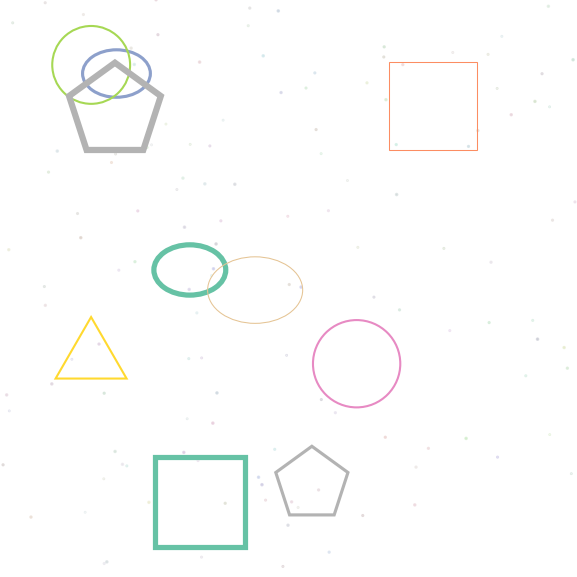[{"shape": "square", "thickness": 2.5, "radius": 0.39, "center": [0.346, 0.13]}, {"shape": "oval", "thickness": 2.5, "radius": 0.31, "center": [0.329, 0.532]}, {"shape": "square", "thickness": 0.5, "radius": 0.38, "center": [0.75, 0.816]}, {"shape": "oval", "thickness": 1.5, "radius": 0.29, "center": [0.202, 0.872]}, {"shape": "circle", "thickness": 1, "radius": 0.38, "center": [0.618, 0.369]}, {"shape": "circle", "thickness": 1, "radius": 0.34, "center": [0.158, 0.887]}, {"shape": "triangle", "thickness": 1, "radius": 0.35, "center": [0.158, 0.379]}, {"shape": "oval", "thickness": 0.5, "radius": 0.41, "center": [0.442, 0.497]}, {"shape": "pentagon", "thickness": 3, "radius": 0.42, "center": [0.199, 0.807]}, {"shape": "pentagon", "thickness": 1.5, "radius": 0.33, "center": [0.54, 0.161]}]